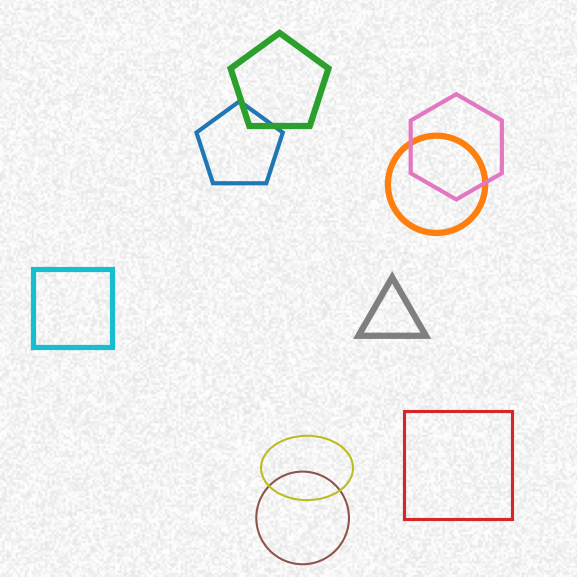[{"shape": "pentagon", "thickness": 2, "radius": 0.39, "center": [0.415, 0.745]}, {"shape": "circle", "thickness": 3, "radius": 0.42, "center": [0.756, 0.68]}, {"shape": "pentagon", "thickness": 3, "radius": 0.45, "center": [0.484, 0.853]}, {"shape": "square", "thickness": 1.5, "radius": 0.47, "center": [0.792, 0.193]}, {"shape": "circle", "thickness": 1, "radius": 0.4, "center": [0.524, 0.102]}, {"shape": "hexagon", "thickness": 2, "radius": 0.46, "center": [0.79, 0.745]}, {"shape": "triangle", "thickness": 3, "radius": 0.34, "center": [0.679, 0.451]}, {"shape": "oval", "thickness": 1, "radius": 0.4, "center": [0.532, 0.189]}, {"shape": "square", "thickness": 2.5, "radius": 0.34, "center": [0.125, 0.465]}]